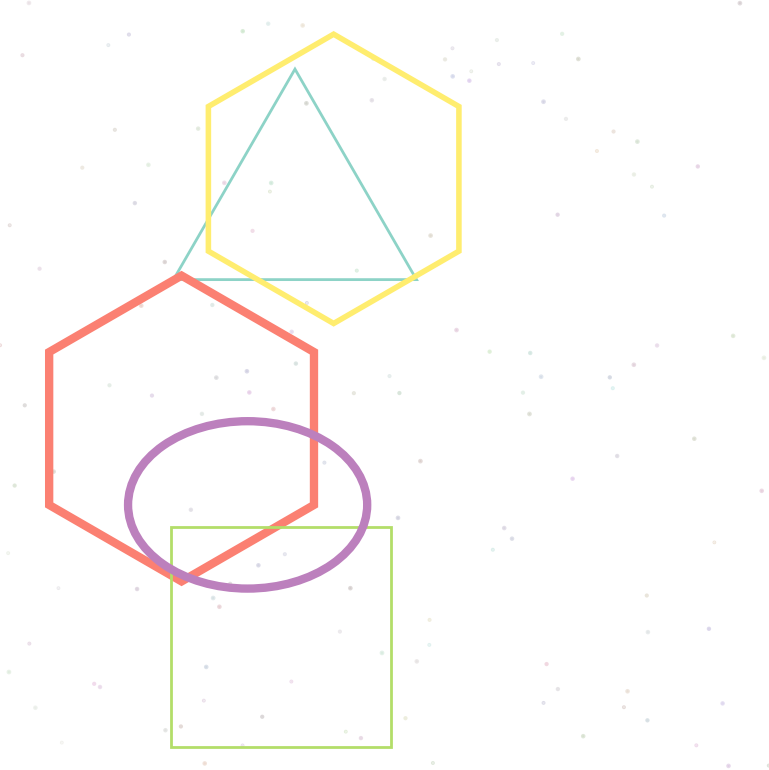[{"shape": "triangle", "thickness": 1, "radius": 0.91, "center": [0.383, 0.728]}, {"shape": "hexagon", "thickness": 3, "radius": 0.99, "center": [0.236, 0.444]}, {"shape": "square", "thickness": 1, "radius": 0.71, "center": [0.365, 0.173]}, {"shape": "oval", "thickness": 3, "radius": 0.78, "center": [0.322, 0.344]}, {"shape": "hexagon", "thickness": 2, "radius": 0.94, "center": [0.433, 0.768]}]